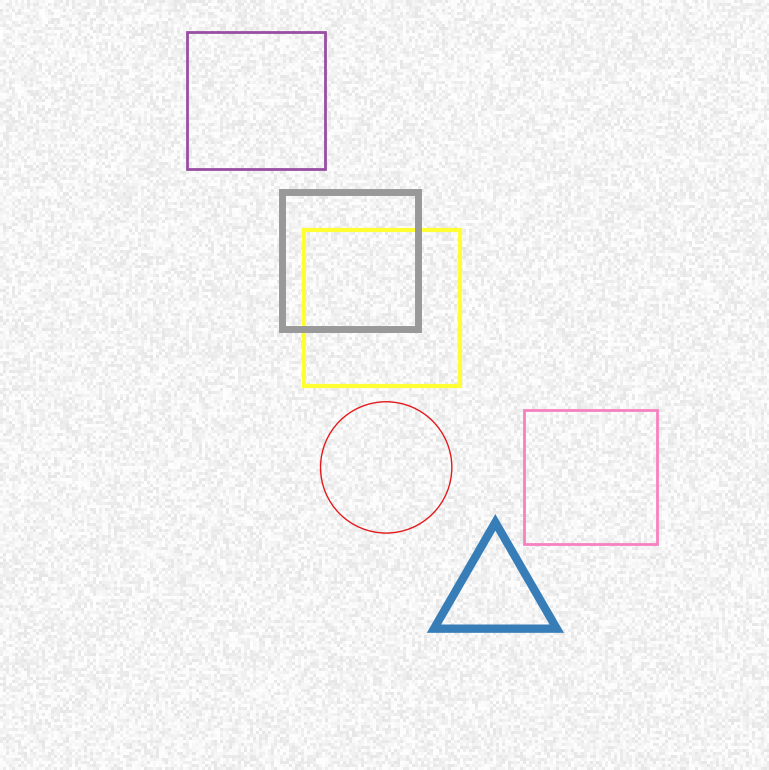[{"shape": "circle", "thickness": 0.5, "radius": 0.43, "center": [0.502, 0.393]}, {"shape": "triangle", "thickness": 3, "radius": 0.46, "center": [0.643, 0.23]}, {"shape": "square", "thickness": 1, "radius": 0.45, "center": [0.332, 0.87]}, {"shape": "square", "thickness": 1.5, "radius": 0.51, "center": [0.496, 0.6]}, {"shape": "square", "thickness": 1, "radius": 0.43, "center": [0.767, 0.381]}, {"shape": "square", "thickness": 2.5, "radius": 0.44, "center": [0.455, 0.662]}]